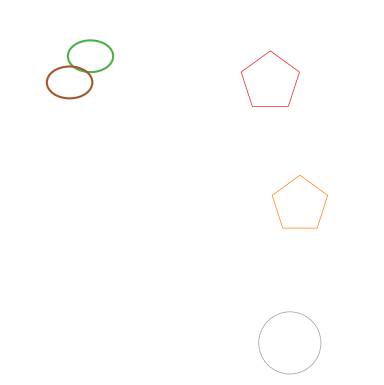[{"shape": "pentagon", "thickness": 0.5, "radius": 0.4, "center": [0.702, 0.788]}, {"shape": "oval", "thickness": 1.5, "radius": 0.29, "center": [0.235, 0.854]}, {"shape": "pentagon", "thickness": 0.5, "radius": 0.38, "center": [0.779, 0.469]}, {"shape": "oval", "thickness": 1.5, "radius": 0.3, "center": [0.181, 0.786]}, {"shape": "circle", "thickness": 0.5, "radius": 0.4, "center": [0.753, 0.109]}]